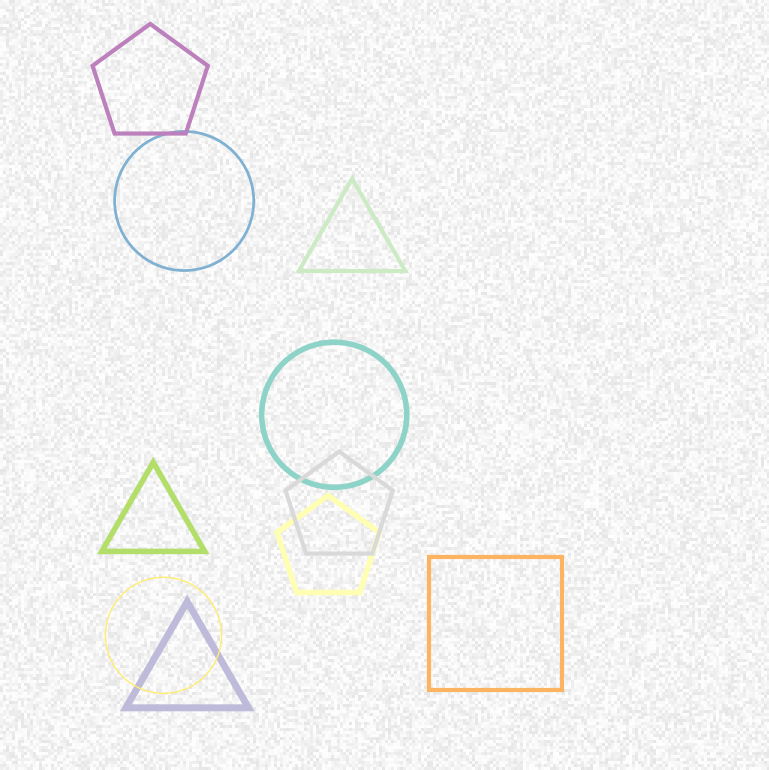[{"shape": "circle", "thickness": 2, "radius": 0.47, "center": [0.434, 0.461]}, {"shape": "pentagon", "thickness": 2, "radius": 0.35, "center": [0.426, 0.287]}, {"shape": "triangle", "thickness": 2.5, "radius": 0.46, "center": [0.243, 0.127]}, {"shape": "circle", "thickness": 1, "radius": 0.45, "center": [0.239, 0.739]}, {"shape": "square", "thickness": 1.5, "radius": 0.43, "center": [0.643, 0.19]}, {"shape": "triangle", "thickness": 2, "radius": 0.39, "center": [0.199, 0.322]}, {"shape": "pentagon", "thickness": 1.5, "radius": 0.37, "center": [0.441, 0.34]}, {"shape": "pentagon", "thickness": 1.5, "radius": 0.39, "center": [0.195, 0.89]}, {"shape": "triangle", "thickness": 1.5, "radius": 0.4, "center": [0.457, 0.688]}, {"shape": "circle", "thickness": 0.5, "radius": 0.38, "center": [0.212, 0.175]}]